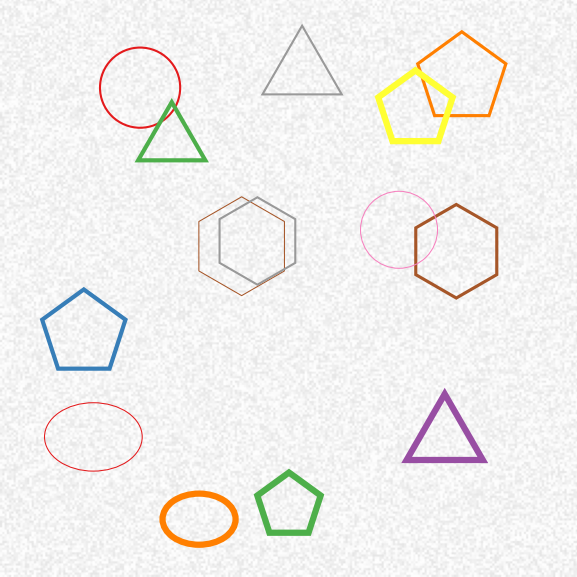[{"shape": "oval", "thickness": 0.5, "radius": 0.42, "center": [0.162, 0.243]}, {"shape": "circle", "thickness": 1, "radius": 0.35, "center": [0.243, 0.847]}, {"shape": "pentagon", "thickness": 2, "radius": 0.38, "center": [0.145, 0.422]}, {"shape": "triangle", "thickness": 2, "radius": 0.34, "center": [0.297, 0.755]}, {"shape": "pentagon", "thickness": 3, "radius": 0.29, "center": [0.5, 0.123]}, {"shape": "triangle", "thickness": 3, "radius": 0.38, "center": [0.77, 0.241]}, {"shape": "pentagon", "thickness": 1.5, "radius": 0.4, "center": [0.8, 0.864]}, {"shape": "oval", "thickness": 3, "radius": 0.32, "center": [0.345, 0.1]}, {"shape": "pentagon", "thickness": 3, "radius": 0.34, "center": [0.719, 0.81]}, {"shape": "hexagon", "thickness": 1.5, "radius": 0.4, "center": [0.79, 0.564]}, {"shape": "hexagon", "thickness": 0.5, "radius": 0.43, "center": [0.418, 0.573]}, {"shape": "circle", "thickness": 0.5, "radius": 0.33, "center": [0.691, 0.601]}, {"shape": "hexagon", "thickness": 1, "radius": 0.38, "center": [0.446, 0.582]}, {"shape": "triangle", "thickness": 1, "radius": 0.4, "center": [0.523, 0.875]}]